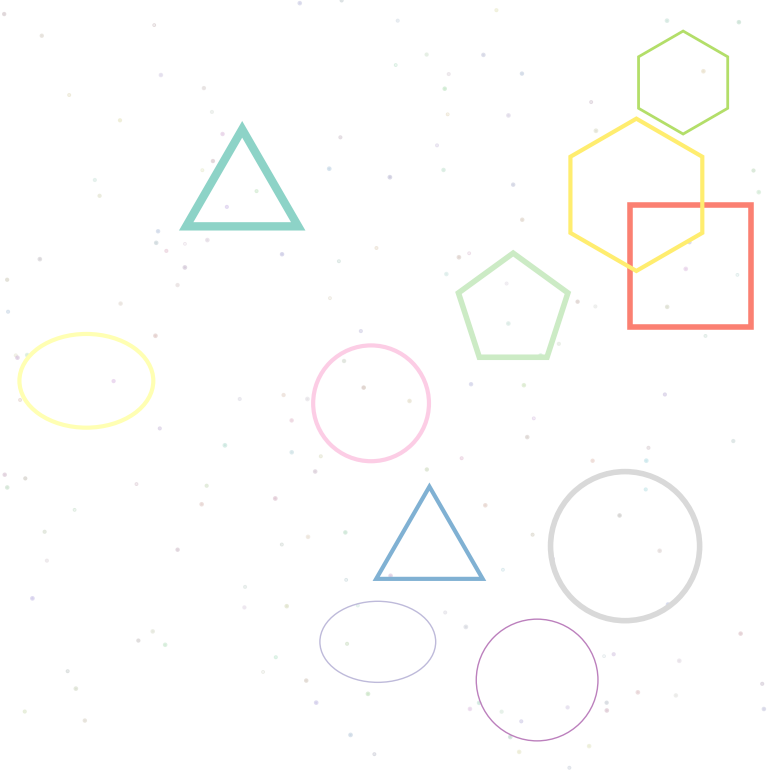[{"shape": "triangle", "thickness": 3, "radius": 0.42, "center": [0.315, 0.748]}, {"shape": "oval", "thickness": 1.5, "radius": 0.43, "center": [0.112, 0.505]}, {"shape": "oval", "thickness": 0.5, "radius": 0.38, "center": [0.491, 0.166]}, {"shape": "square", "thickness": 2, "radius": 0.39, "center": [0.896, 0.655]}, {"shape": "triangle", "thickness": 1.5, "radius": 0.4, "center": [0.558, 0.288]}, {"shape": "hexagon", "thickness": 1, "radius": 0.33, "center": [0.887, 0.893]}, {"shape": "circle", "thickness": 1.5, "radius": 0.38, "center": [0.482, 0.476]}, {"shape": "circle", "thickness": 2, "radius": 0.48, "center": [0.812, 0.291]}, {"shape": "circle", "thickness": 0.5, "radius": 0.4, "center": [0.698, 0.117]}, {"shape": "pentagon", "thickness": 2, "radius": 0.37, "center": [0.666, 0.596]}, {"shape": "hexagon", "thickness": 1.5, "radius": 0.49, "center": [0.826, 0.747]}]